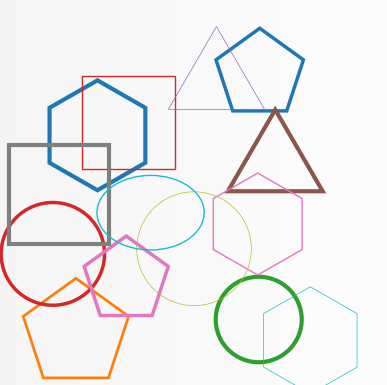[{"shape": "pentagon", "thickness": 2.5, "radius": 0.59, "center": [0.67, 0.808]}, {"shape": "hexagon", "thickness": 3, "radius": 0.71, "center": [0.251, 0.649]}, {"shape": "pentagon", "thickness": 2, "radius": 0.71, "center": [0.196, 0.134]}, {"shape": "circle", "thickness": 3, "radius": 0.55, "center": [0.668, 0.17]}, {"shape": "circle", "thickness": 2.5, "radius": 0.67, "center": [0.136, 0.341]}, {"shape": "square", "thickness": 1, "radius": 0.6, "center": [0.332, 0.681]}, {"shape": "triangle", "thickness": 0.5, "radius": 0.72, "center": [0.559, 0.787]}, {"shape": "triangle", "thickness": 3, "radius": 0.71, "center": [0.71, 0.574]}, {"shape": "hexagon", "thickness": 1, "radius": 0.66, "center": [0.665, 0.418]}, {"shape": "pentagon", "thickness": 2.5, "radius": 0.57, "center": [0.326, 0.273]}, {"shape": "square", "thickness": 3, "radius": 0.65, "center": [0.153, 0.495]}, {"shape": "circle", "thickness": 0.5, "radius": 0.74, "center": [0.501, 0.354]}, {"shape": "hexagon", "thickness": 0.5, "radius": 0.7, "center": [0.801, 0.116]}, {"shape": "oval", "thickness": 1, "radius": 0.69, "center": [0.389, 0.448]}]